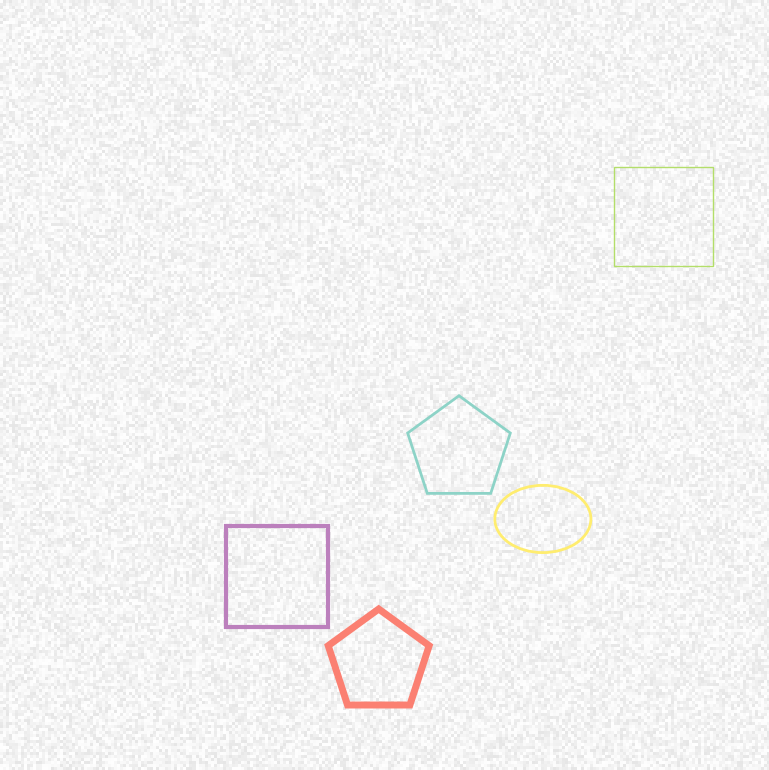[{"shape": "pentagon", "thickness": 1, "radius": 0.35, "center": [0.596, 0.416]}, {"shape": "pentagon", "thickness": 2.5, "radius": 0.34, "center": [0.492, 0.14]}, {"shape": "square", "thickness": 0.5, "radius": 0.32, "center": [0.862, 0.719]}, {"shape": "square", "thickness": 1.5, "radius": 0.33, "center": [0.36, 0.251]}, {"shape": "oval", "thickness": 1, "radius": 0.31, "center": [0.705, 0.326]}]